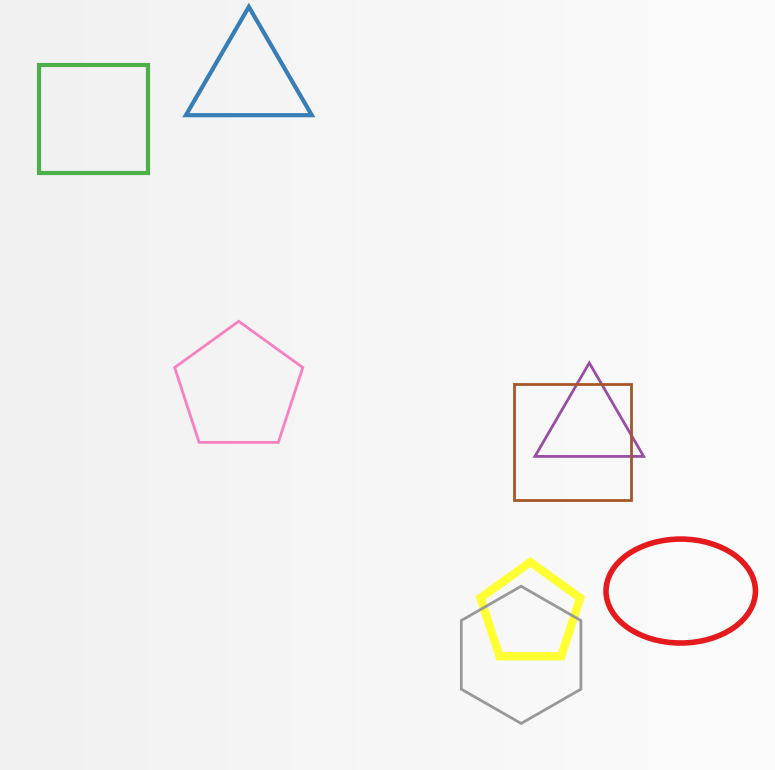[{"shape": "oval", "thickness": 2, "radius": 0.48, "center": [0.878, 0.232]}, {"shape": "triangle", "thickness": 1.5, "radius": 0.47, "center": [0.321, 0.897]}, {"shape": "square", "thickness": 1.5, "radius": 0.35, "center": [0.121, 0.845]}, {"shape": "triangle", "thickness": 1, "radius": 0.4, "center": [0.76, 0.448]}, {"shape": "pentagon", "thickness": 3, "radius": 0.34, "center": [0.684, 0.202]}, {"shape": "square", "thickness": 1, "radius": 0.38, "center": [0.739, 0.426]}, {"shape": "pentagon", "thickness": 1, "radius": 0.43, "center": [0.308, 0.496]}, {"shape": "hexagon", "thickness": 1, "radius": 0.45, "center": [0.672, 0.15]}]